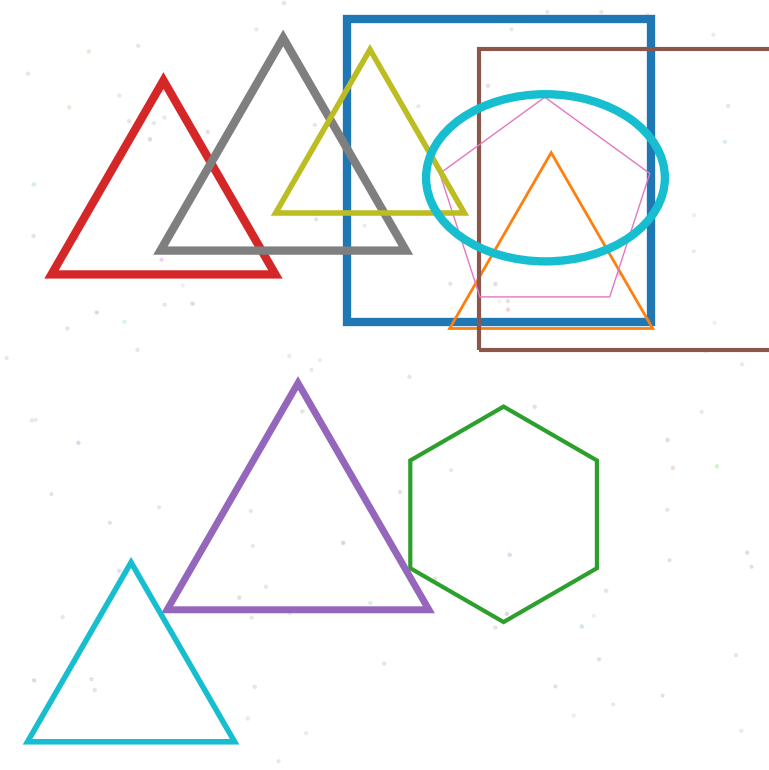[{"shape": "square", "thickness": 3, "radius": 0.98, "center": [0.648, 0.778]}, {"shape": "triangle", "thickness": 1, "radius": 0.76, "center": [0.716, 0.65]}, {"shape": "hexagon", "thickness": 1.5, "radius": 0.7, "center": [0.654, 0.332]}, {"shape": "triangle", "thickness": 3, "radius": 0.84, "center": [0.212, 0.728]}, {"shape": "triangle", "thickness": 2.5, "radius": 0.98, "center": [0.387, 0.306]}, {"shape": "square", "thickness": 1.5, "radius": 0.98, "center": [0.817, 0.741]}, {"shape": "pentagon", "thickness": 0.5, "radius": 0.72, "center": [0.708, 0.73]}, {"shape": "triangle", "thickness": 3, "radius": 0.92, "center": [0.368, 0.767]}, {"shape": "triangle", "thickness": 2, "radius": 0.71, "center": [0.481, 0.794]}, {"shape": "triangle", "thickness": 2, "radius": 0.78, "center": [0.17, 0.114]}, {"shape": "oval", "thickness": 3, "radius": 0.78, "center": [0.708, 0.769]}]